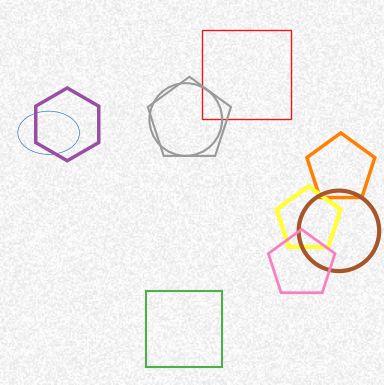[{"shape": "square", "thickness": 1, "radius": 0.58, "center": [0.641, 0.806]}, {"shape": "oval", "thickness": 0.5, "radius": 0.4, "center": [0.126, 0.655]}, {"shape": "square", "thickness": 1.5, "radius": 0.49, "center": [0.477, 0.146]}, {"shape": "hexagon", "thickness": 2.5, "radius": 0.47, "center": [0.175, 0.677]}, {"shape": "pentagon", "thickness": 2.5, "radius": 0.46, "center": [0.885, 0.562]}, {"shape": "pentagon", "thickness": 3, "radius": 0.44, "center": [0.802, 0.429]}, {"shape": "circle", "thickness": 3, "radius": 0.52, "center": [0.88, 0.4]}, {"shape": "pentagon", "thickness": 2, "radius": 0.45, "center": [0.784, 0.313]}, {"shape": "pentagon", "thickness": 1.5, "radius": 0.57, "center": [0.492, 0.687]}, {"shape": "circle", "thickness": 1.5, "radius": 0.47, "center": [0.483, 0.69]}]